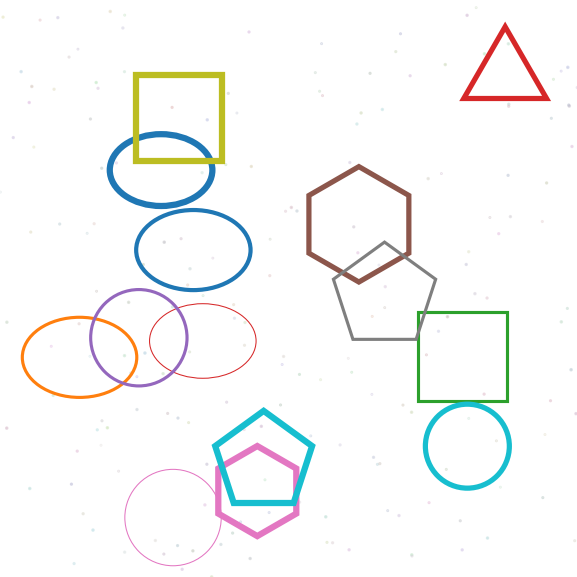[{"shape": "oval", "thickness": 3, "radius": 0.44, "center": [0.279, 0.705]}, {"shape": "oval", "thickness": 2, "radius": 0.5, "center": [0.335, 0.566]}, {"shape": "oval", "thickness": 1.5, "radius": 0.5, "center": [0.138, 0.38]}, {"shape": "square", "thickness": 1.5, "radius": 0.39, "center": [0.801, 0.381]}, {"shape": "oval", "thickness": 0.5, "radius": 0.46, "center": [0.351, 0.409]}, {"shape": "triangle", "thickness": 2.5, "radius": 0.41, "center": [0.875, 0.87]}, {"shape": "circle", "thickness": 1.5, "radius": 0.42, "center": [0.24, 0.414]}, {"shape": "hexagon", "thickness": 2.5, "radius": 0.5, "center": [0.621, 0.611]}, {"shape": "hexagon", "thickness": 3, "radius": 0.39, "center": [0.446, 0.149]}, {"shape": "circle", "thickness": 0.5, "radius": 0.42, "center": [0.3, 0.103]}, {"shape": "pentagon", "thickness": 1.5, "radius": 0.47, "center": [0.666, 0.487]}, {"shape": "square", "thickness": 3, "radius": 0.37, "center": [0.31, 0.795]}, {"shape": "pentagon", "thickness": 3, "radius": 0.44, "center": [0.457, 0.199]}, {"shape": "circle", "thickness": 2.5, "radius": 0.36, "center": [0.809, 0.227]}]